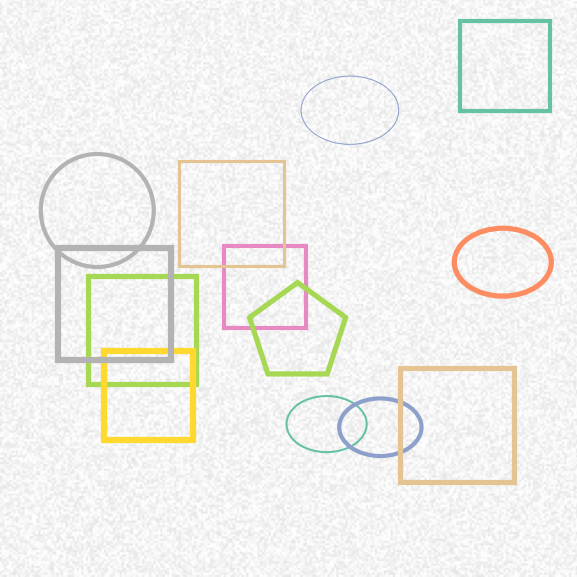[{"shape": "oval", "thickness": 1, "radius": 0.35, "center": [0.566, 0.265]}, {"shape": "square", "thickness": 2, "radius": 0.39, "center": [0.875, 0.885]}, {"shape": "oval", "thickness": 2.5, "radius": 0.42, "center": [0.871, 0.545]}, {"shape": "oval", "thickness": 0.5, "radius": 0.42, "center": [0.606, 0.808]}, {"shape": "oval", "thickness": 2, "radius": 0.36, "center": [0.659, 0.259]}, {"shape": "square", "thickness": 2, "radius": 0.36, "center": [0.459, 0.502]}, {"shape": "square", "thickness": 2.5, "radius": 0.47, "center": [0.246, 0.428]}, {"shape": "pentagon", "thickness": 2.5, "radius": 0.44, "center": [0.515, 0.422]}, {"shape": "square", "thickness": 3, "radius": 0.39, "center": [0.258, 0.315]}, {"shape": "square", "thickness": 1.5, "radius": 0.46, "center": [0.401, 0.629]}, {"shape": "square", "thickness": 2.5, "radius": 0.49, "center": [0.791, 0.263]}, {"shape": "square", "thickness": 3, "radius": 0.49, "center": [0.198, 0.472]}, {"shape": "circle", "thickness": 2, "radius": 0.49, "center": [0.168, 0.635]}]